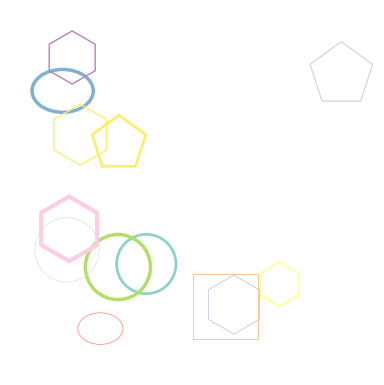[{"shape": "circle", "thickness": 2, "radius": 0.39, "center": [0.38, 0.314]}, {"shape": "hexagon", "thickness": 2, "radius": 0.29, "center": [0.726, 0.262]}, {"shape": "hexagon", "thickness": 0.5, "radius": 0.38, "center": [0.607, 0.209]}, {"shape": "oval", "thickness": 0.5, "radius": 0.29, "center": [0.261, 0.146]}, {"shape": "oval", "thickness": 2.5, "radius": 0.4, "center": [0.163, 0.764]}, {"shape": "square", "thickness": 0.5, "radius": 0.43, "center": [0.586, 0.204]}, {"shape": "circle", "thickness": 2.5, "radius": 0.42, "center": [0.306, 0.306]}, {"shape": "hexagon", "thickness": 3, "radius": 0.42, "center": [0.18, 0.406]}, {"shape": "pentagon", "thickness": 1, "radius": 0.43, "center": [0.887, 0.806]}, {"shape": "hexagon", "thickness": 1, "radius": 0.34, "center": [0.188, 0.851]}, {"shape": "circle", "thickness": 0.5, "radius": 0.42, "center": [0.174, 0.351]}, {"shape": "pentagon", "thickness": 2, "radius": 0.37, "center": [0.309, 0.627]}, {"shape": "hexagon", "thickness": 1, "radius": 0.4, "center": [0.208, 0.65]}]